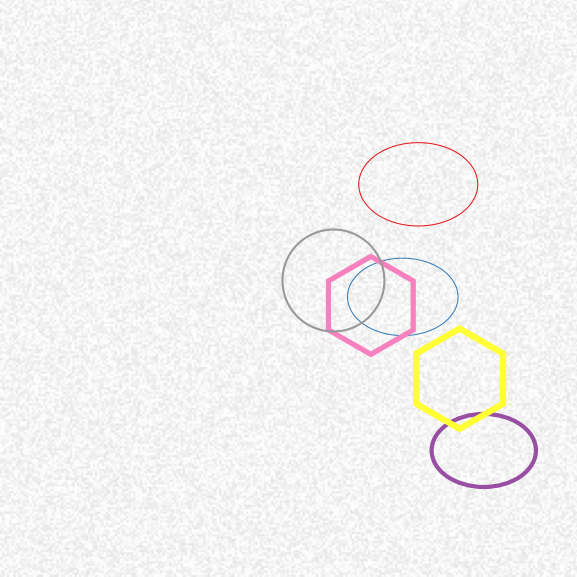[{"shape": "oval", "thickness": 0.5, "radius": 0.52, "center": [0.724, 0.68]}, {"shape": "oval", "thickness": 0.5, "radius": 0.48, "center": [0.697, 0.485]}, {"shape": "oval", "thickness": 2, "radius": 0.45, "center": [0.838, 0.219]}, {"shape": "hexagon", "thickness": 3, "radius": 0.43, "center": [0.796, 0.343]}, {"shape": "hexagon", "thickness": 2.5, "radius": 0.42, "center": [0.642, 0.47]}, {"shape": "circle", "thickness": 1, "radius": 0.44, "center": [0.577, 0.513]}]